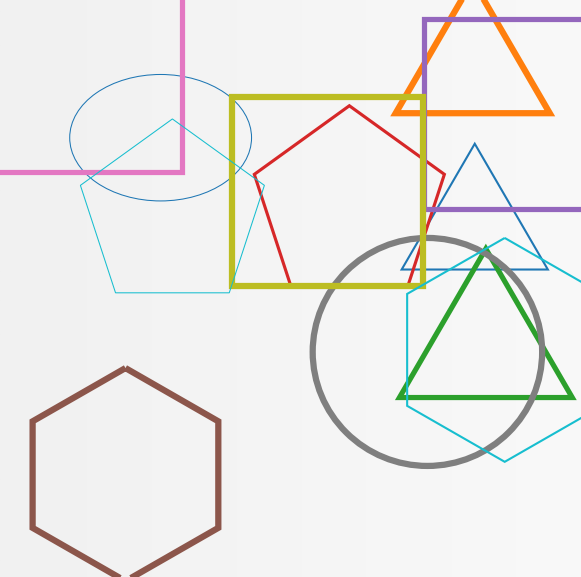[{"shape": "oval", "thickness": 0.5, "radius": 0.78, "center": [0.276, 0.761]}, {"shape": "triangle", "thickness": 1, "radius": 0.73, "center": [0.817, 0.605]}, {"shape": "triangle", "thickness": 3, "radius": 0.77, "center": [0.813, 0.88]}, {"shape": "triangle", "thickness": 2.5, "radius": 0.86, "center": [0.836, 0.397]}, {"shape": "pentagon", "thickness": 1.5, "radius": 0.86, "center": [0.601, 0.644]}, {"shape": "square", "thickness": 2.5, "radius": 0.82, "center": [0.894, 0.802]}, {"shape": "hexagon", "thickness": 3, "radius": 0.92, "center": [0.216, 0.177]}, {"shape": "square", "thickness": 2.5, "radius": 0.91, "center": [0.131, 0.883]}, {"shape": "circle", "thickness": 3, "radius": 0.99, "center": [0.735, 0.39]}, {"shape": "square", "thickness": 3, "radius": 0.82, "center": [0.564, 0.667]}, {"shape": "hexagon", "thickness": 1, "radius": 0.97, "center": [0.868, 0.393]}, {"shape": "pentagon", "thickness": 0.5, "radius": 0.83, "center": [0.297, 0.627]}]